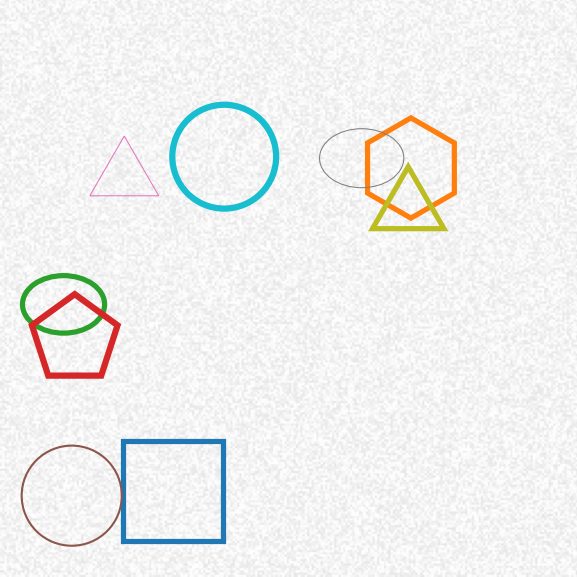[{"shape": "square", "thickness": 2.5, "radius": 0.43, "center": [0.299, 0.149]}, {"shape": "hexagon", "thickness": 2.5, "radius": 0.43, "center": [0.712, 0.708]}, {"shape": "oval", "thickness": 2.5, "radius": 0.36, "center": [0.11, 0.472]}, {"shape": "pentagon", "thickness": 3, "radius": 0.39, "center": [0.129, 0.412]}, {"shape": "circle", "thickness": 1, "radius": 0.43, "center": [0.124, 0.141]}, {"shape": "triangle", "thickness": 0.5, "radius": 0.34, "center": [0.215, 0.695]}, {"shape": "oval", "thickness": 0.5, "radius": 0.36, "center": [0.626, 0.725]}, {"shape": "triangle", "thickness": 2.5, "radius": 0.36, "center": [0.707, 0.639]}, {"shape": "circle", "thickness": 3, "radius": 0.45, "center": [0.388, 0.728]}]